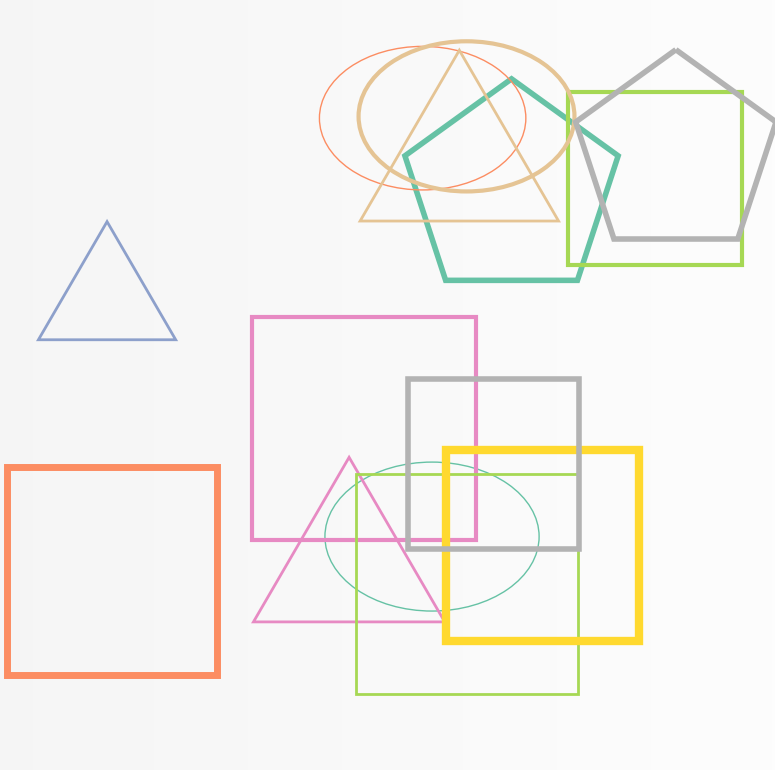[{"shape": "oval", "thickness": 0.5, "radius": 0.69, "center": [0.557, 0.303]}, {"shape": "pentagon", "thickness": 2, "radius": 0.72, "center": [0.66, 0.753]}, {"shape": "square", "thickness": 2.5, "radius": 0.68, "center": [0.145, 0.258]}, {"shape": "oval", "thickness": 0.5, "radius": 0.67, "center": [0.545, 0.847]}, {"shape": "triangle", "thickness": 1, "radius": 0.51, "center": [0.138, 0.61]}, {"shape": "triangle", "thickness": 1, "radius": 0.71, "center": [0.45, 0.264]}, {"shape": "square", "thickness": 1.5, "radius": 0.72, "center": [0.47, 0.443]}, {"shape": "square", "thickness": 1, "radius": 0.71, "center": [0.603, 0.242]}, {"shape": "square", "thickness": 1.5, "radius": 0.56, "center": [0.846, 0.769]}, {"shape": "square", "thickness": 3, "radius": 0.62, "center": [0.7, 0.292]}, {"shape": "oval", "thickness": 1.5, "radius": 0.7, "center": [0.602, 0.849]}, {"shape": "triangle", "thickness": 1, "radius": 0.74, "center": [0.593, 0.787]}, {"shape": "pentagon", "thickness": 2, "radius": 0.68, "center": [0.872, 0.8]}, {"shape": "square", "thickness": 2, "radius": 0.55, "center": [0.637, 0.397]}]